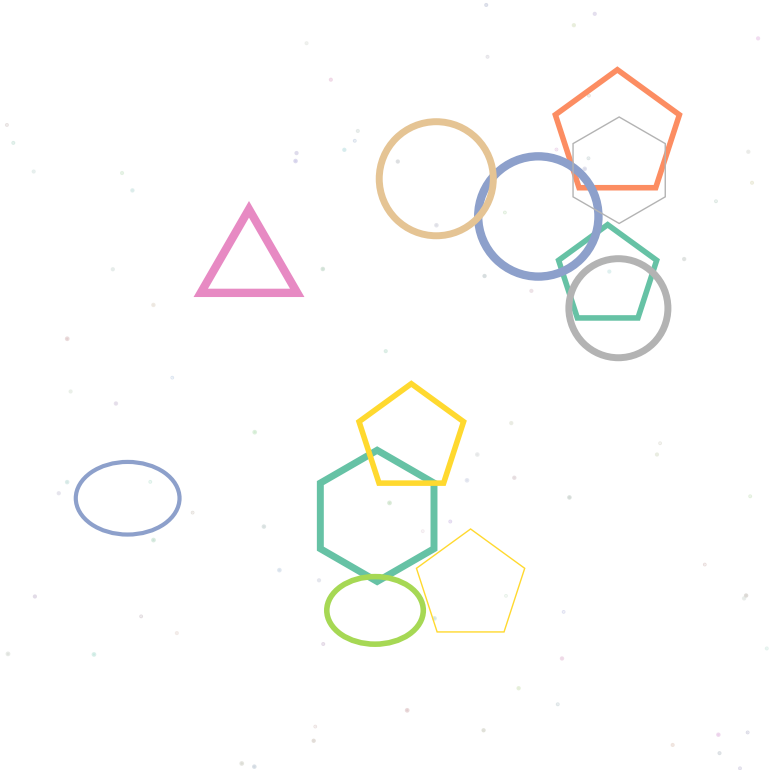[{"shape": "hexagon", "thickness": 2.5, "radius": 0.43, "center": [0.49, 0.33]}, {"shape": "pentagon", "thickness": 2, "radius": 0.33, "center": [0.789, 0.641]}, {"shape": "pentagon", "thickness": 2, "radius": 0.42, "center": [0.802, 0.825]}, {"shape": "circle", "thickness": 3, "radius": 0.39, "center": [0.699, 0.719]}, {"shape": "oval", "thickness": 1.5, "radius": 0.34, "center": [0.166, 0.353]}, {"shape": "triangle", "thickness": 3, "radius": 0.36, "center": [0.323, 0.656]}, {"shape": "oval", "thickness": 2, "radius": 0.31, "center": [0.487, 0.207]}, {"shape": "pentagon", "thickness": 2, "radius": 0.36, "center": [0.534, 0.43]}, {"shape": "pentagon", "thickness": 0.5, "radius": 0.37, "center": [0.611, 0.239]}, {"shape": "circle", "thickness": 2.5, "radius": 0.37, "center": [0.567, 0.768]}, {"shape": "circle", "thickness": 2.5, "radius": 0.32, "center": [0.803, 0.6]}, {"shape": "hexagon", "thickness": 0.5, "radius": 0.35, "center": [0.804, 0.779]}]